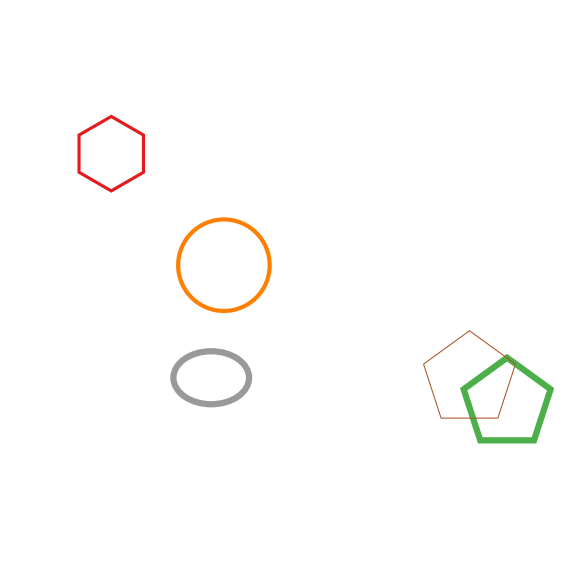[{"shape": "hexagon", "thickness": 1.5, "radius": 0.32, "center": [0.193, 0.733]}, {"shape": "pentagon", "thickness": 3, "radius": 0.4, "center": [0.878, 0.301]}, {"shape": "circle", "thickness": 2, "radius": 0.4, "center": [0.388, 0.54]}, {"shape": "pentagon", "thickness": 0.5, "radius": 0.42, "center": [0.813, 0.343]}, {"shape": "oval", "thickness": 3, "radius": 0.33, "center": [0.366, 0.345]}]